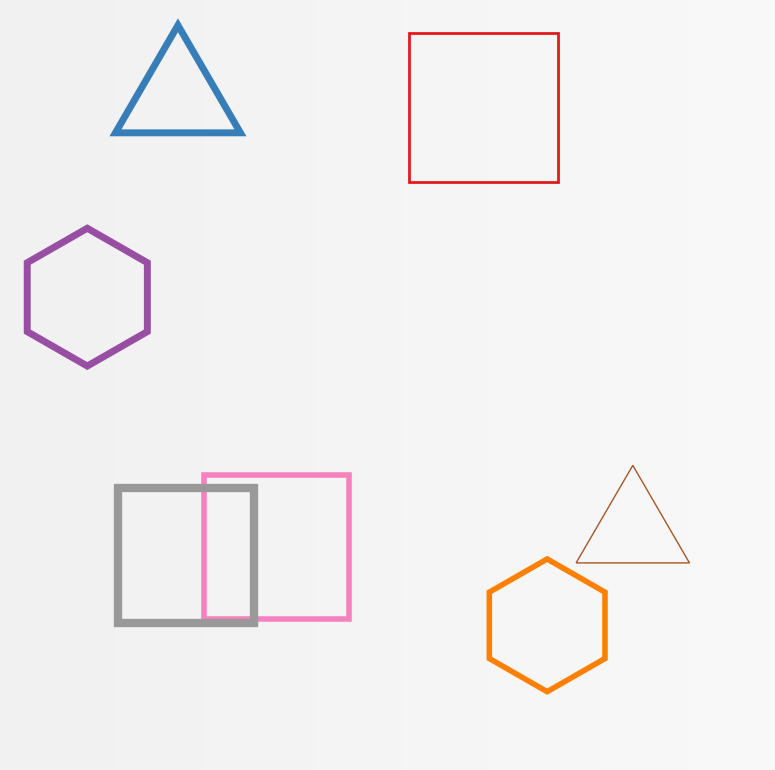[{"shape": "square", "thickness": 1, "radius": 0.48, "center": [0.624, 0.86]}, {"shape": "triangle", "thickness": 2.5, "radius": 0.47, "center": [0.23, 0.874]}, {"shape": "hexagon", "thickness": 2.5, "radius": 0.45, "center": [0.113, 0.614]}, {"shape": "hexagon", "thickness": 2, "radius": 0.43, "center": [0.706, 0.188]}, {"shape": "triangle", "thickness": 0.5, "radius": 0.42, "center": [0.817, 0.311]}, {"shape": "square", "thickness": 2, "radius": 0.47, "center": [0.357, 0.289]}, {"shape": "square", "thickness": 3, "radius": 0.44, "center": [0.24, 0.279]}]